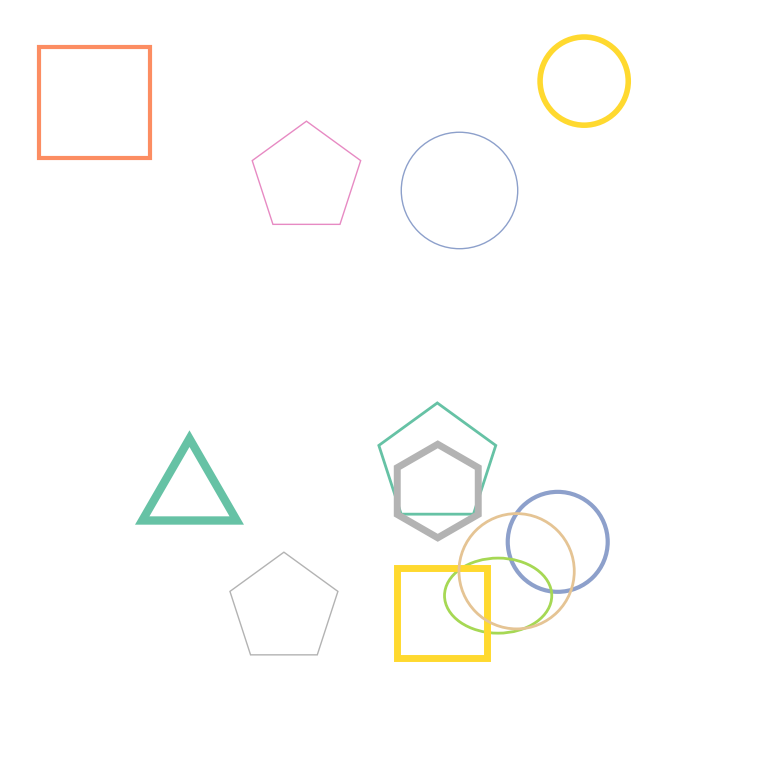[{"shape": "triangle", "thickness": 3, "radius": 0.35, "center": [0.246, 0.359]}, {"shape": "pentagon", "thickness": 1, "radius": 0.4, "center": [0.568, 0.397]}, {"shape": "square", "thickness": 1.5, "radius": 0.36, "center": [0.122, 0.867]}, {"shape": "circle", "thickness": 1.5, "radius": 0.32, "center": [0.724, 0.296]}, {"shape": "circle", "thickness": 0.5, "radius": 0.38, "center": [0.597, 0.753]}, {"shape": "pentagon", "thickness": 0.5, "radius": 0.37, "center": [0.398, 0.769]}, {"shape": "oval", "thickness": 1, "radius": 0.35, "center": [0.647, 0.226]}, {"shape": "circle", "thickness": 2, "radius": 0.29, "center": [0.759, 0.895]}, {"shape": "square", "thickness": 2.5, "radius": 0.29, "center": [0.574, 0.204]}, {"shape": "circle", "thickness": 1, "radius": 0.37, "center": [0.671, 0.258]}, {"shape": "hexagon", "thickness": 2.5, "radius": 0.3, "center": [0.569, 0.362]}, {"shape": "pentagon", "thickness": 0.5, "radius": 0.37, "center": [0.369, 0.209]}]